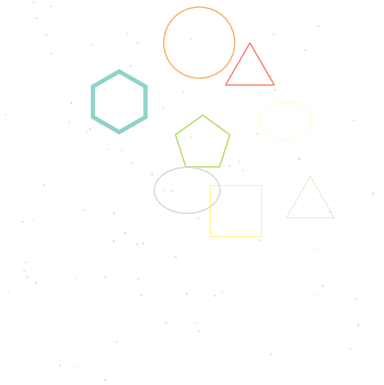[{"shape": "hexagon", "thickness": 3, "radius": 0.39, "center": [0.31, 0.736]}, {"shape": "oval", "thickness": 0.5, "radius": 0.35, "center": [0.741, 0.686]}, {"shape": "triangle", "thickness": 1, "radius": 0.36, "center": [0.649, 0.816]}, {"shape": "circle", "thickness": 1, "radius": 0.46, "center": [0.518, 0.889]}, {"shape": "pentagon", "thickness": 1, "radius": 0.37, "center": [0.526, 0.627]}, {"shape": "oval", "thickness": 1, "radius": 0.43, "center": [0.486, 0.506]}, {"shape": "triangle", "thickness": 0.5, "radius": 0.36, "center": [0.806, 0.47]}, {"shape": "square", "thickness": 0.5, "radius": 0.33, "center": [0.612, 0.454]}]